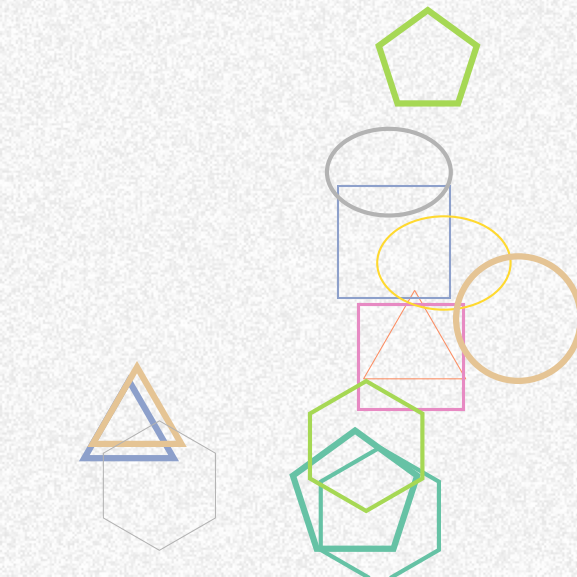[{"shape": "pentagon", "thickness": 3, "radius": 0.57, "center": [0.615, 0.14]}, {"shape": "hexagon", "thickness": 2, "radius": 0.59, "center": [0.658, 0.106]}, {"shape": "triangle", "thickness": 0.5, "radius": 0.51, "center": [0.718, 0.394]}, {"shape": "triangle", "thickness": 3, "radius": 0.45, "center": [0.223, 0.25]}, {"shape": "square", "thickness": 1, "radius": 0.49, "center": [0.682, 0.58]}, {"shape": "square", "thickness": 1.5, "radius": 0.46, "center": [0.711, 0.382]}, {"shape": "pentagon", "thickness": 3, "radius": 0.45, "center": [0.741, 0.892]}, {"shape": "hexagon", "thickness": 2, "radius": 0.56, "center": [0.634, 0.227]}, {"shape": "oval", "thickness": 1, "radius": 0.58, "center": [0.769, 0.544]}, {"shape": "triangle", "thickness": 3, "radius": 0.44, "center": [0.237, 0.275]}, {"shape": "circle", "thickness": 3, "radius": 0.54, "center": [0.898, 0.447]}, {"shape": "hexagon", "thickness": 0.5, "radius": 0.56, "center": [0.276, 0.158]}, {"shape": "oval", "thickness": 2, "radius": 0.54, "center": [0.673, 0.701]}]